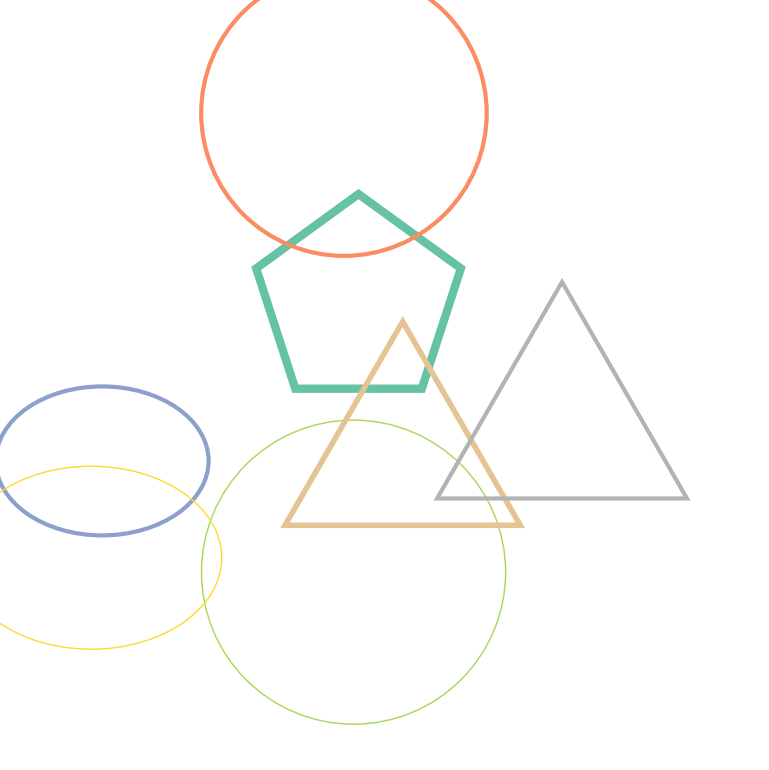[{"shape": "pentagon", "thickness": 3, "radius": 0.7, "center": [0.466, 0.608]}, {"shape": "circle", "thickness": 1.5, "radius": 0.93, "center": [0.447, 0.853]}, {"shape": "oval", "thickness": 1.5, "radius": 0.69, "center": [0.133, 0.401]}, {"shape": "circle", "thickness": 0.5, "radius": 0.99, "center": [0.459, 0.257]}, {"shape": "oval", "thickness": 0.5, "radius": 0.85, "center": [0.118, 0.276]}, {"shape": "triangle", "thickness": 2, "radius": 0.88, "center": [0.523, 0.406]}, {"shape": "triangle", "thickness": 1.5, "radius": 0.94, "center": [0.73, 0.446]}]